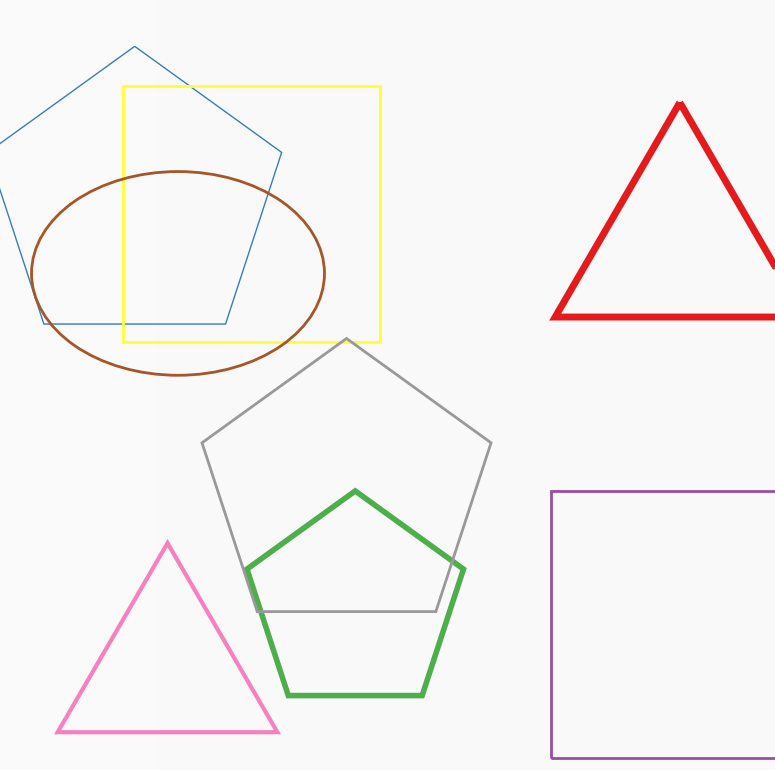[{"shape": "triangle", "thickness": 2.5, "radius": 0.93, "center": [0.877, 0.681]}, {"shape": "pentagon", "thickness": 0.5, "radius": 1.0, "center": [0.174, 0.74]}, {"shape": "pentagon", "thickness": 2, "radius": 0.73, "center": [0.458, 0.215]}, {"shape": "square", "thickness": 1, "radius": 0.87, "center": [0.885, 0.189]}, {"shape": "square", "thickness": 1, "radius": 0.83, "center": [0.324, 0.722]}, {"shape": "oval", "thickness": 1, "radius": 0.94, "center": [0.23, 0.645]}, {"shape": "triangle", "thickness": 1.5, "radius": 0.82, "center": [0.216, 0.131]}, {"shape": "pentagon", "thickness": 1, "radius": 0.98, "center": [0.447, 0.364]}]